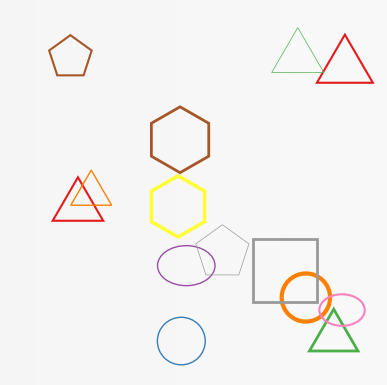[{"shape": "triangle", "thickness": 1.5, "radius": 0.42, "center": [0.89, 0.827]}, {"shape": "triangle", "thickness": 1.5, "radius": 0.38, "center": [0.201, 0.464]}, {"shape": "circle", "thickness": 1, "radius": 0.31, "center": [0.468, 0.114]}, {"shape": "triangle", "thickness": 2, "radius": 0.36, "center": [0.861, 0.125]}, {"shape": "triangle", "thickness": 0.5, "radius": 0.39, "center": [0.768, 0.85]}, {"shape": "oval", "thickness": 1, "radius": 0.37, "center": [0.481, 0.31]}, {"shape": "triangle", "thickness": 1, "radius": 0.3, "center": [0.235, 0.497]}, {"shape": "circle", "thickness": 3, "radius": 0.31, "center": [0.789, 0.227]}, {"shape": "hexagon", "thickness": 2.5, "radius": 0.4, "center": [0.459, 0.464]}, {"shape": "hexagon", "thickness": 2, "radius": 0.43, "center": [0.465, 0.637]}, {"shape": "pentagon", "thickness": 1.5, "radius": 0.29, "center": [0.182, 0.851]}, {"shape": "oval", "thickness": 1.5, "radius": 0.29, "center": [0.883, 0.195]}, {"shape": "pentagon", "thickness": 0.5, "radius": 0.36, "center": [0.574, 0.344]}, {"shape": "square", "thickness": 2, "radius": 0.41, "center": [0.736, 0.298]}]